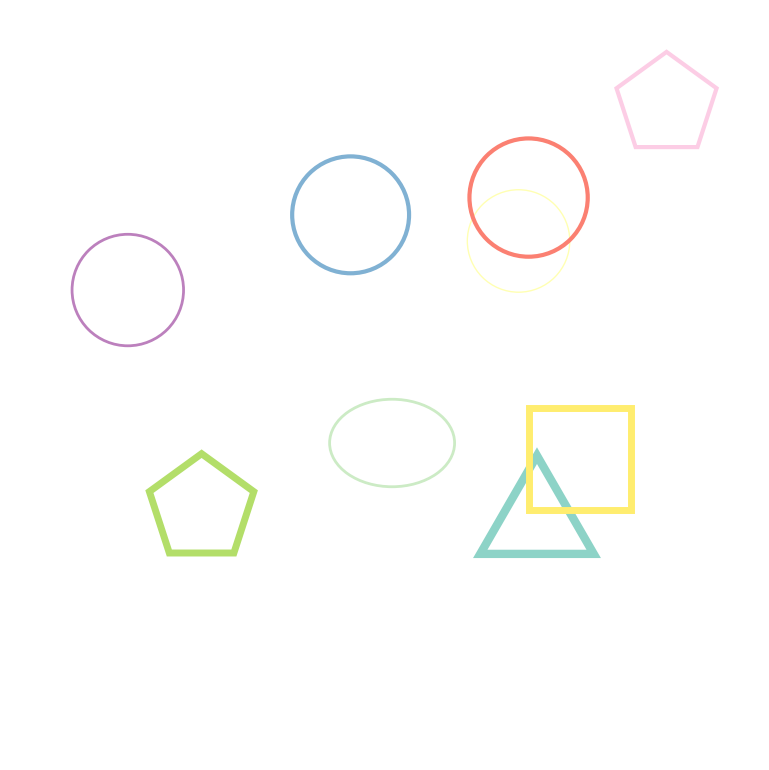[{"shape": "triangle", "thickness": 3, "radius": 0.43, "center": [0.697, 0.323]}, {"shape": "circle", "thickness": 0.5, "radius": 0.33, "center": [0.673, 0.687]}, {"shape": "circle", "thickness": 1.5, "radius": 0.38, "center": [0.686, 0.743]}, {"shape": "circle", "thickness": 1.5, "radius": 0.38, "center": [0.455, 0.721]}, {"shape": "pentagon", "thickness": 2.5, "radius": 0.36, "center": [0.262, 0.339]}, {"shape": "pentagon", "thickness": 1.5, "radius": 0.34, "center": [0.866, 0.864]}, {"shape": "circle", "thickness": 1, "radius": 0.36, "center": [0.166, 0.623]}, {"shape": "oval", "thickness": 1, "radius": 0.41, "center": [0.509, 0.425]}, {"shape": "square", "thickness": 2.5, "radius": 0.33, "center": [0.753, 0.405]}]